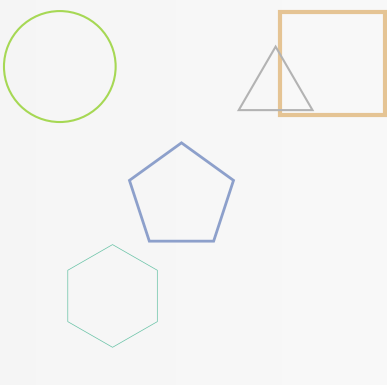[{"shape": "hexagon", "thickness": 0.5, "radius": 0.67, "center": [0.29, 0.231]}, {"shape": "pentagon", "thickness": 2, "radius": 0.71, "center": [0.468, 0.488]}, {"shape": "circle", "thickness": 1.5, "radius": 0.72, "center": [0.154, 0.827]}, {"shape": "square", "thickness": 3, "radius": 0.67, "center": [0.858, 0.835]}, {"shape": "triangle", "thickness": 1.5, "radius": 0.55, "center": [0.711, 0.769]}]